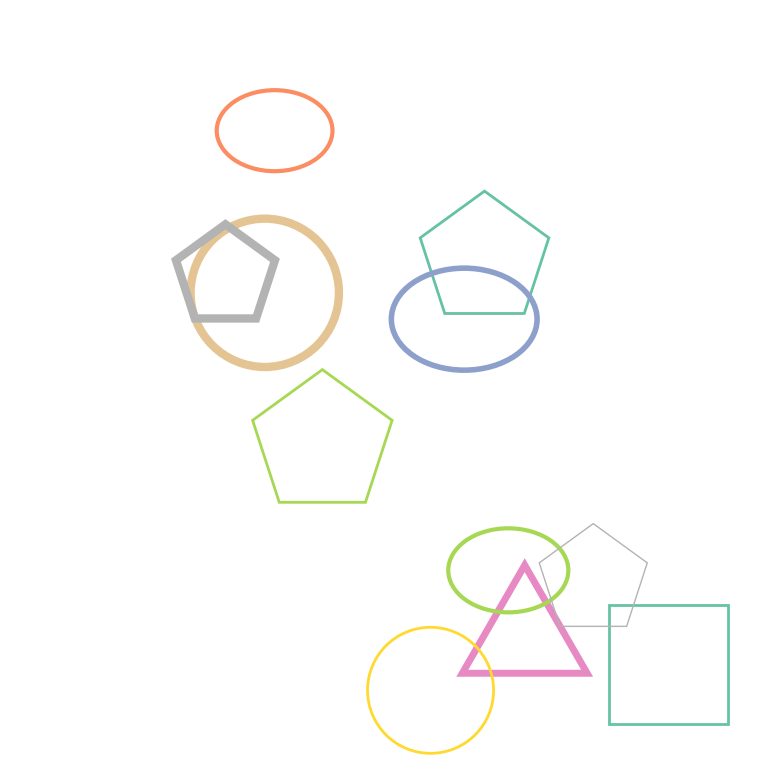[{"shape": "square", "thickness": 1, "radius": 0.39, "center": [0.869, 0.137]}, {"shape": "pentagon", "thickness": 1, "radius": 0.44, "center": [0.629, 0.664]}, {"shape": "oval", "thickness": 1.5, "radius": 0.38, "center": [0.357, 0.83]}, {"shape": "oval", "thickness": 2, "radius": 0.47, "center": [0.603, 0.586]}, {"shape": "triangle", "thickness": 2.5, "radius": 0.47, "center": [0.681, 0.172]}, {"shape": "pentagon", "thickness": 1, "radius": 0.48, "center": [0.419, 0.425]}, {"shape": "oval", "thickness": 1.5, "radius": 0.39, "center": [0.66, 0.259]}, {"shape": "circle", "thickness": 1, "radius": 0.41, "center": [0.559, 0.103]}, {"shape": "circle", "thickness": 3, "radius": 0.48, "center": [0.344, 0.62]}, {"shape": "pentagon", "thickness": 3, "radius": 0.34, "center": [0.293, 0.641]}, {"shape": "pentagon", "thickness": 0.5, "radius": 0.37, "center": [0.77, 0.246]}]